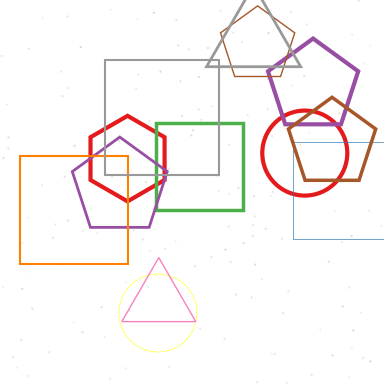[{"shape": "circle", "thickness": 3, "radius": 0.55, "center": [0.792, 0.602]}, {"shape": "hexagon", "thickness": 3, "radius": 0.56, "center": [0.331, 0.588]}, {"shape": "square", "thickness": 0.5, "radius": 0.63, "center": [0.886, 0.506]}, {"shape": "square", "thickness": 2.5, "radius": 0.57, "center": [0.519, 0.569]}, {"shape": "pentagon", "thickness": 2, "radius": 0.65, "center": [0.311, 0.514]}, {"shape": "pentagon", "thickness": 3, "radius": 0.62, "center": [0.813, 0.777]}, {"shape": "square", "thickness": 1.5, "radius": 0.7, "center": [0.191, 0.454]}, {"shape": "circle", "thickness": 0.5, "radius": 0.51, "center": [0.41, 0.187]}, {"shape": "pentagon", "thickness": 1, "radius": 0.51, "center": [0.669, 0.883]}, {"shape": "pentagon", "thickness": 2.5, "radius": 0.6, "center": [0.862, 0.628]}, {"shape": "triangle", "thickness": 1, "radius": 0.55, "center": [0.412, 0.22]}, {"shape": "triangle", "thickness": 2, "radius": 0.71, "center": [0.659, 0.897]}, {"shape": "square", "thickness": 1.5, "radius": 0.74, "center": [0.421, 0.695]}]